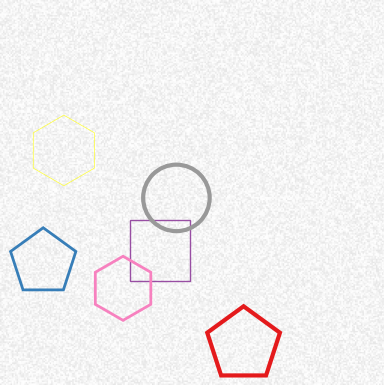[{"shape": "pentagon", "thickness": 3, "radius": 0.5, "center": [0.633, 0.105]}, {"shape": "pentagon", "thickness": 2, "radius": 0.45, "center": [0.112, 0.319]}, {"shape": "square", "thickness": 1, "radius": 0.39, "center": [0.416, 0.349]}, {"shape": "hexagon", "thickness": 0.5, "radius": 0.46, "center": [0.166, 0.609]}, {"shape": "hexagon", "thickness": 2, "radius": 0.42, "center": [0.32, 0.251]}, {"shape": "circle", "thickness": 3, "radius": 0.43, "center": [0.458, 0.486]}]